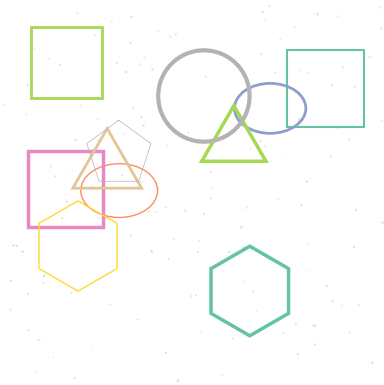[{"shape": "square", "thickness": 1.5, "radius": 0.5, "center": [0.846, 0.77]}, {"shape": "hexagon", "thickness": 2.5, "radius": 0.58, "center": [0.649, 0.244]}, {"shape": "oval", "thickness": 1, "radius": 0.5, "center": [0.31, 0.505]}, {"shape": "oval", "thickness": 2, "radius": 0.46, "center": [0.702, 0.719]}, {"shape": "square", "thickness": 2.5, "radius": 0.49, "center": [0.17, 0.51]}, {"shape": "triangle", "thickness": 2.5, "radius": 0.48, "center": [0.607, 0.629]}, {"shape": "square", "thickness": 2, "radius": 0.46, "center": [0.173, 0.838]}, {"shape": "hexagon", "thickness": 1, "radius": 0.59, "center": [0.203, 0.361]}, {"shape": "triangle", "thickness": 2, "radius": 0.52, "center": [0.278, 0.563]}, {"shape": "pentagon", "thickness": 0.5, "radius": 0.44, "center": [0.309, 0.6]}, {"shape": "circle", "thickness": 3, "radius": 0.59, "center": [0.53, 0.751]}]